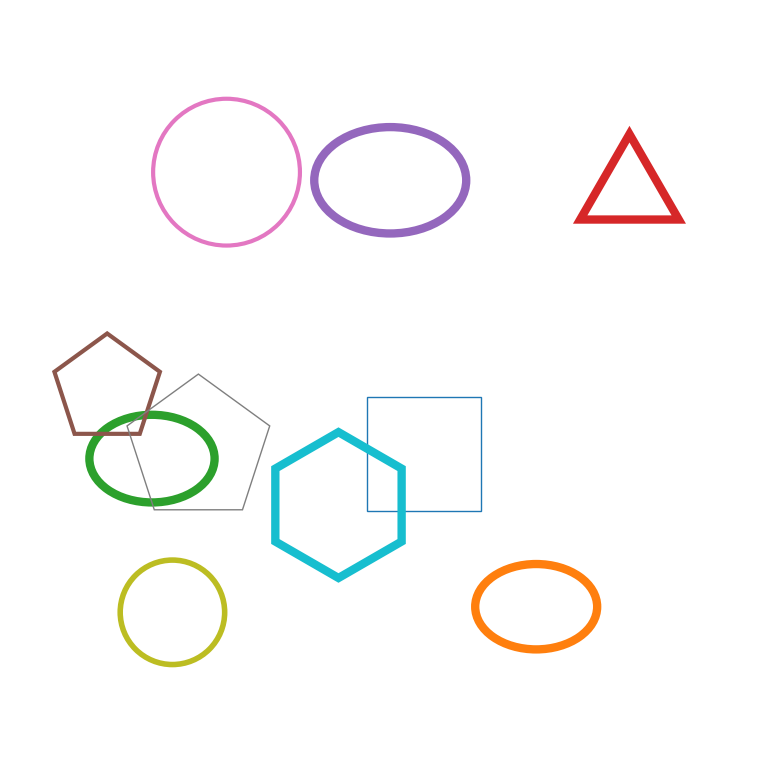[{"shape": "square", "thickness": 0.5, "radius": 0.37, "center": [0.55, 0.411]}, {"shape": "oval", "thickness": 3, "radius": 0.4, "center": [0.696, 0.212]}, {"shape": "oval", "thickness": 3, "radius": 0.41, "center": [0.197, 0.404]}, {"shape": "triangle", "thickness": 3, "radius": 0.37, "center": [0.817, 0.752]}, {"shape": "oval", "thickness": 3, "radius": 0.49, "center": [0.507, 0.766]}, {"shape": "pentagon", "thickness": 1.5, "radius": 0.36, "center": [0.139, 0.495]}, {"shape": "circle", "thickness": 1.5, "radius": 0.48, "center": [0.294, 0.776]}, {"shape": "pentagon", "thickness": 0.5, "radius": 0.49, "center": [0.258, 0.417]}, {"shape": "circle", "thickness": 2, "radius": 0.34, "center": [0.224, 0.205]}, {"shape": "hexagon", "thickness": 3, "radius": 0.47, "center": [0.44, 0.344]}]